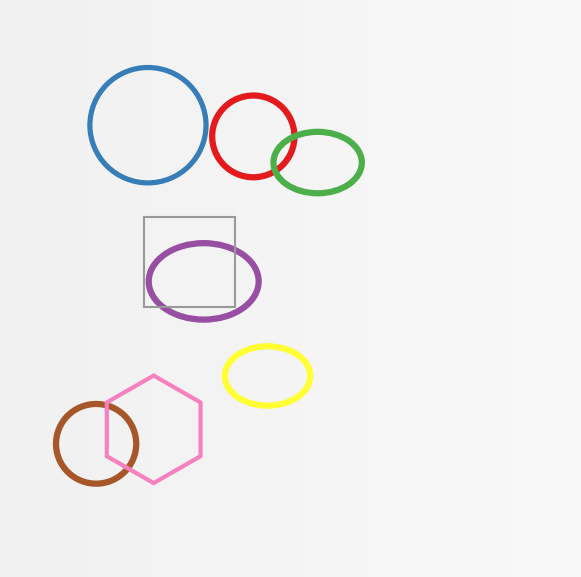[{"shape": "circle", "thickness": 3, "radius": 0.35, "center": [0.436, 0.763]}, {"shape": "circle", "thickness": 2.5, "radius": 0.5, "center": [0.255, 0.782]}, {"shape": "oval", "thickness": 3, "radius": 0.38, "center": [0.546, 0.718]}, {"shape": "oval", "thickness": 3, "radius": 0.47, "center": [0.35, 0.512]}, {"shape": "oval", "thickness": 3, "radius": 0.37, "center": [0.46, 0.348]}, {"shape": "circle", "thickness": 3, "radius": 0.35, "center": [0.165, 0.231]}, {"shape": "hexagon", "thickness": 2, "radius": 0.47, "center": [0.264, 0.256]}, {"shape": "square", "thickness": 1, "radius": 0.39, "center": [0.326, 0.546]}]